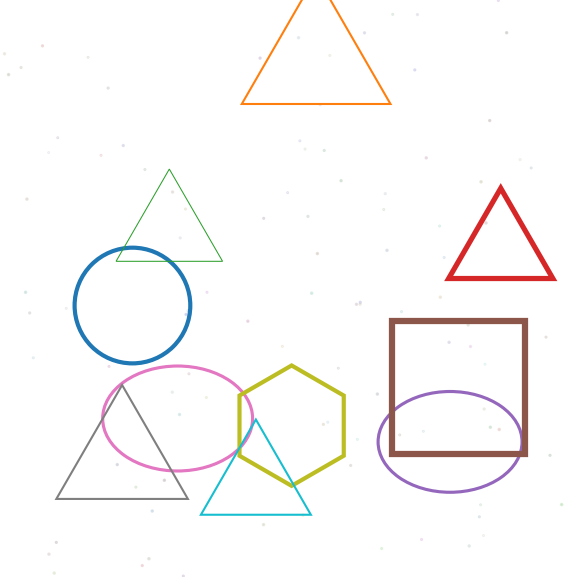[{"shape": "circle", "thickness": 2, "radius": 0.5, "center": [0.229, 0.47]}, {"shape": "triangle", "thickness": 1, "radius": 0.74, "center": [0.547, 0.893]}, {"shape": "triangle", "thickness": 0.5, "radius": 0.53, "center": [0.293, 0.6]}, {"shape": "triangle", "thickness": 2.5, "radius": 0.52, "center": [0.867, 0.569]}, {"shape": "oval", "thickness": 1.5, "radius": 0.62, "center": [0.779, 0.234]}, {"shape": "square", "thickness": 3, "radius": 0.57, "center": [0.794, 0.328]}, {"shape": "oval", "thickness": 1.5, "radius": 0.65, "center": [0.308, 0.274]}, {"shape": "triangle", "thickness": 1, "radius": 0.66, "center": [0.211, 0.201]}, {"shape": "hexagon", "thickness": 2, "radius": 0.52, "center": [0.505, 0.262]}, {"shape": "triangle", "thickness": 1, "radius": 0.55, "center": [0.443, 0.163]}]